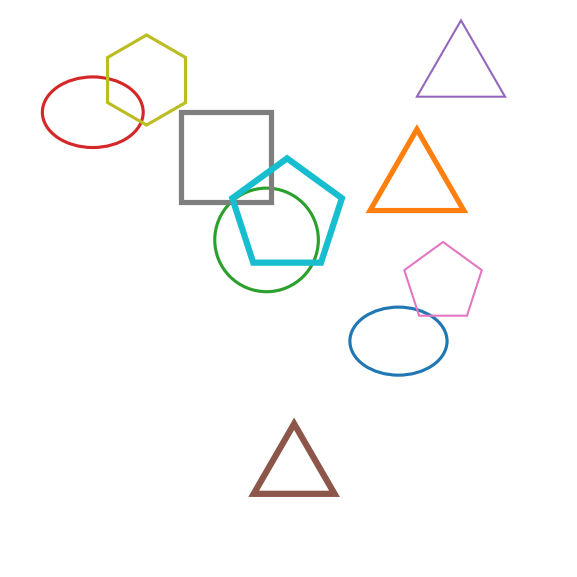[{"shape": "oval", "thickness": 1.5, "radius": 0.42, "center": [0.69, 0.408]}, {"shape": "triangle", "thickness": 2.5, "radius": 0.47, "center": [0.722, 0.681]}, {"shape": "circle", "thickness": 1.5, "radius": 0.45, "center": [0.462, 0.584]}, {"shape": "oval", "thickness": 1.5, "radius": 0.44, "center": [0.161, 0.805]}, {"shape": "triangle", "thickness": 1, "radius": 0.44, "center": [0.798, 0.876]}, {"shape": "triangle", "thickness": 3, "radius": 0.4, "center": [0.509, 0.184]}, {"shape": "pentagon", "thickness": 1, "radius": 0.35, "center": [0.767, 0.51]}, {"shape": "square", "thickness": 2.5, "radius": 0.39, "center": [0.391, 0.728]}, {"shape": "hexagon", "thickness": 1.5, "radius": 0.39, "center": [0.254, 0.861]}, {"shape": "pentagon", "thickness": 3, "radius": 0.5, "center": [0.497, 0.625]}]